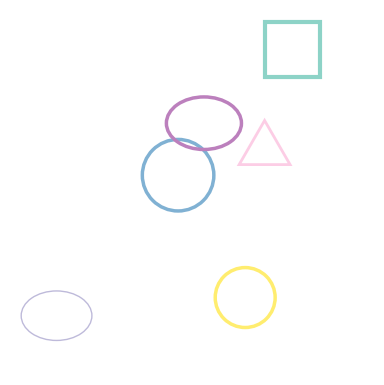[{"shape": "square", "thickness": 3, "radius": 0.35, "center": [0.76, 0.871]}, {"shape": "oval", "thickness": 1, "radius": 0.46, "center": [0.147, 0.18]}, {"shape": "circle", "thickness": 2.5, "radius": 0.46, "center": [0.463, 0.545]}, {"shape": "triangle", "thickness": 2, "radius": 0.38, "center": [0.687, 0.611]}, {"shape": "oval", "thickness": 2.5, "radius": 0.49, "center": [0.53, 0.68]}, {"shape": "circle", "thickness": 2.5, "radius": 0.39, "center": [0.637, 0.227]}]